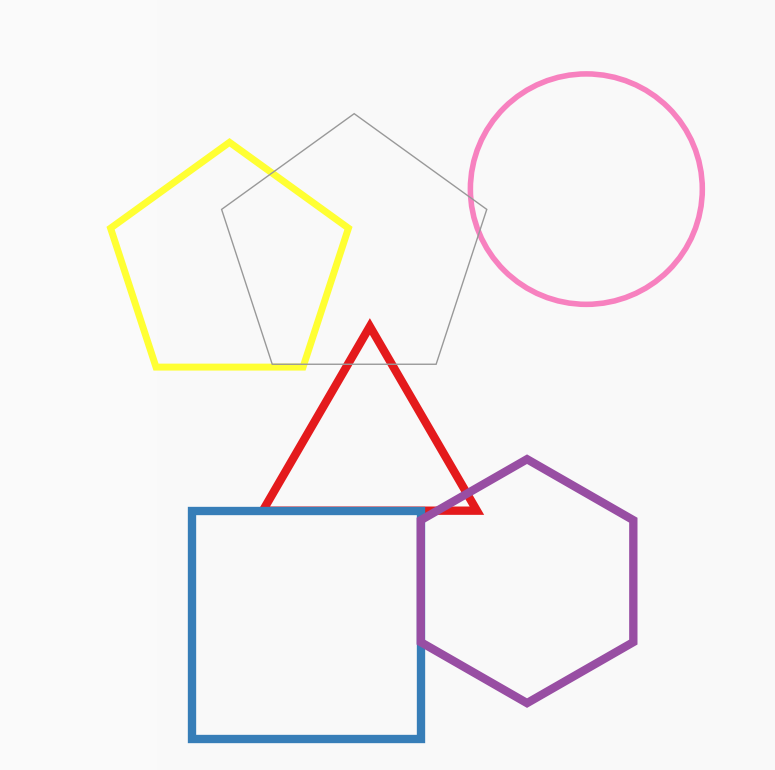[{"shape": "triangle", "thickness": 3, "radius": 0.8, "center": [0.477, 0.417]}, {"shape": "square", "thickness": 3, "radius": 0.74, "center": [0.396, 0.188]}, {"shape": "hexagon", "thickness": 3, "radius": 0.79, "center": [0.68, 0.245]}, {"shape": "pentagon", "thickness": 2.5, "radius": 0.81, "center": [0.296, 0.654]}, {"shape": "circle", "thickness": 2, "radius": 0.75, "center": [0.757, 0.754]}, {"shape": "pentagon", "thickness": 0.5, "radius": 0.9, "center": [0.457, 0.672]}]